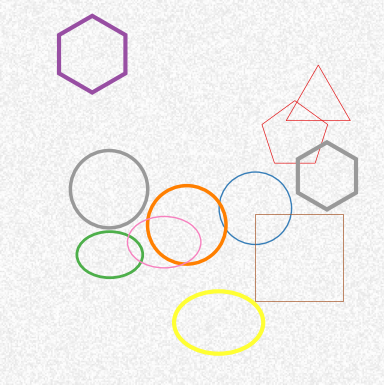[{"shape": "pentagon", "thickness": 0.5, "radius": 0.45, "center": [0.766, 0.649]}, {"shape": "triangle", "thickness": 0.5, "radius": 0.48, "center": [0.827, 0.735]}, {"shape": "circle", "thickness": 1, "radius": 0.47, "center": [0.663, 0.459]}, {"shape": "oval", "thickness": 2, "radius": 0.43, "center": [0.285, 0.338]}, {"shape": "hexagon", "thickness": 3, "radius": 0.5, "center": [0.24, 0.859]}, {"shape": "circle", "thickness": 2.5, "radius": 0.51, "center": [0.485, 0.416]}, {"shape": "oval", "thickness": 3, "radius": 0.58, "center": [0.568, 0.162]}, {"shape": "square", "thickness": 0.5, "radius": 0.57, "center": [0.776, 0.331]}, {"shape": "oval", "thickness": 1, "radius": 0.48, "center": [0.426, 0.371]}, {"shape": "hexagon", "thickness": 3, "radius": 0.44, "center": [0.849, 0.543]}, {"shape": "circle", "thickness": 2.5, "radius": 0.5, "center": [0.283, 0.509]}]